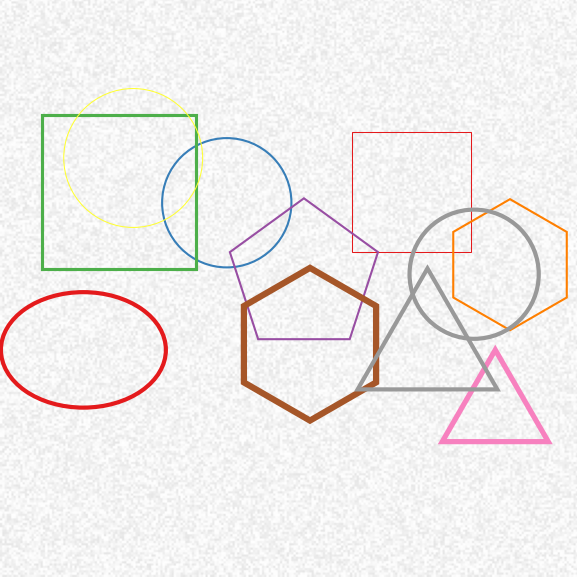[{"shape": "square", "thickness": 0.5, "radius": 0.52, "center": [0.713, 0.667]}, {"shape": "oval", "thickness": 2, "radius": 0.71, "center": [0.144, 0.393]}, {"shape": "circle", "thickness": 1, "radius": 0.56, "center": [0.393, 0.648]}, {"shape": "square", "thickness": 1.5, "radius": 0.67, "center": [0.205, 0.666]}, {"shape": "pentagon", "thickness": 1, "radius": 0.67, "center": [0.526, 0.521]}, {"shape": "hexagon", "thickness": 1, "radius": 0.57, "center": [0.883, 0.541]}, {"shape": "circle", "thickness": 0.5, "radius": 0.6, "center": [0.231, 0.726]}, {"shape": "hexagon", "thickness": 3, "radius": 0.66, "center": [0.537, 0.403]}, {"shape": "triangle", "thickness": 2.5, "radius": 0.53, "center": [0.858, 0.287]}, {"shape": "circle", "thickness": 2, "radius": 0.56, "center": [0.821, 0.524]}, {"shape": "triangle", "thickness": 2, "radius": 0.7, "center": [0.74, 0.395]}]